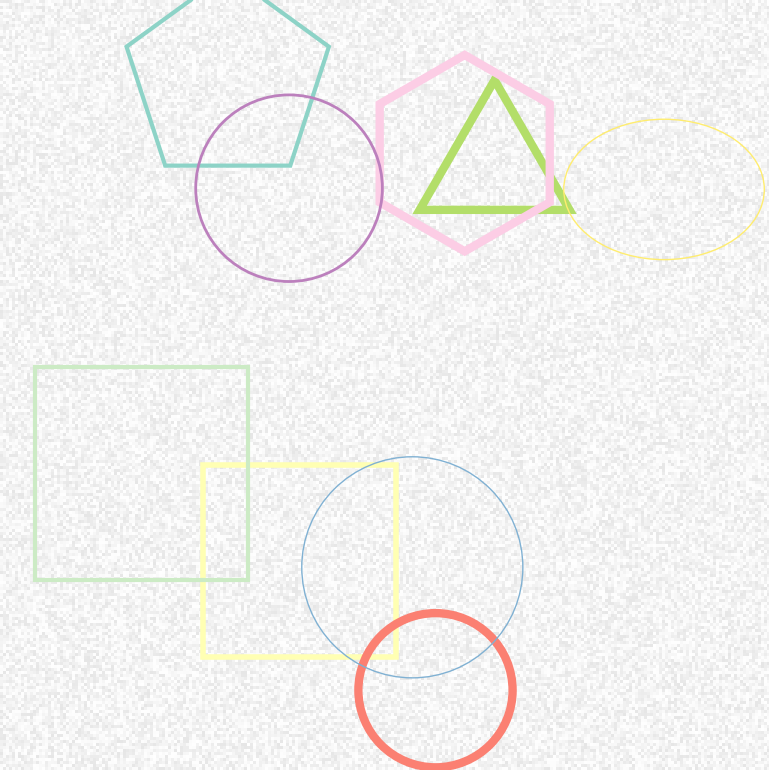[{"shape": "pentagon", "thickness": 1.5, "radius": 0.69, "center": [0.296, 0.897]}, {"shape": "square", "thickness": 2, "radius": 0.62, "center": [0.389, 0.271]}, {"shape": "circle", "thickness": 3, "radius": 0.5, "center": [0.566, 0.104]}, {"shape": "circle", "thickness": 0.5, "radius": 0.72, "center": [0.535, 0.263]}, {"shape": "triangle", "thickness": 3, "radius": 0.56, "center": [0.642, 0.784]}, {"shape": "hexagon", "thickness": 3, "radius": 0.64, "center": [0.604, 0.801]}, {"shape": "circle", "thickness": 1, "radius": 0.61, "center": [0.375, 0.756]}, {"shape": "square", "thickness": 1.5, "radius": 0.69, "center": [0.184, 0.385]}, {"shape": "oval", "thickness": 0.5, "radius": 0.65, "center": [0.862, 0.754]}]